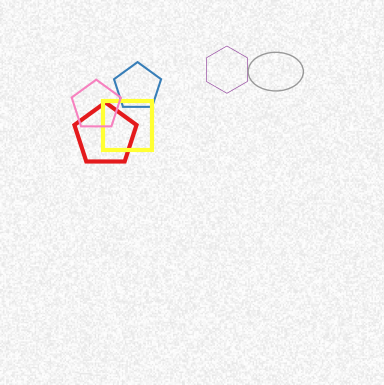[{"shape": "pentagon", "thickness": 3, "radius": 0.42, "center": [0.274, 0.649]}, {"shape": "pentagon", "thickness": 1.5, "radius": 0.32, "center": [0.357, 0.774]}, {"shape": "hexagon", "thickness": 0.5, "radius": 0.31, "center": [0.589, 0.819]}, {"shape": "square", "thickness": 3, "radius": 0.32, "center": [0.332, 0.674]}, {"shape": "pentagon", "thickness": 1.5, "radius": 0.34, "center": [0.25, 0.726]}, {"shape": "oval", "thickness": 1, "radius": 0.36, "center": [0.716, 0.814]}]